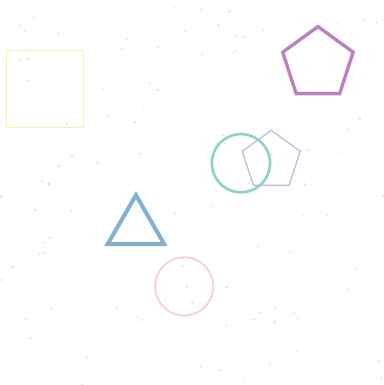[{"shape": "circle", "thickness": 2, "radius": 0.38, "center": [0.626, 0.576]}, {"shape": "pentagon", "thickness": 1, "radius": 0.39, "center": [0.705, 0.583]}, {"shape": "triangle", "thickness": 3, "radius": 0.42, "center": [0.353, 0.408]}, {"shape": "circle", "thickness": 1.5, "radius": 0.38, "center": [0.479, 0.256]}, {"shape": "pentagon", "thickness": 2.5, "radius": 0.48, "center": [0.826, 0.835]}, {"shape": "square", "thickness": 0.5, "radius": 0.5, "center": [0.115, 0.77]}]